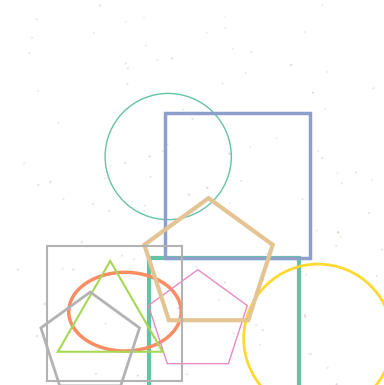[{"shape": "circle", "thickness": 1, "radius": 0.82, "center": [0.437, 0.593]}, {"shape": "square", "thickness": 3, "radius": 0.98, "center": [0.582, 0.135]}, {"shape": "oval", "thickness": 2.5, "radius": 0.73, "center": [0.325, 0.191]}, {"shape": "square", "thickness": 2.5, "radius": 0.94, "center": [0.618, 0.519]}, {"shape": "pentagon", "thickness": 1, "radius": 0.67, "center": [0.514, 0.165]}, {"shape": "triangle", "thickness": 1.5, "radius": 0.79, "center": [0.286, 0.165]}, {"shape": "circle", "thickness": 2, "radius": 0.97, "center": [0.826, 0.121]}, {"shape": "pentagon", "thickness": 3, "radius": 0.88, "center": [0.542, 0.31]}, {"shape": "pentagon", "thickness": 2, "radius": 0.67, "center": [0.234, 0.107]}, {"shape": "square", "thickness": 1.5, "radius": 0.88, "center": [0.298, 0.185]}]